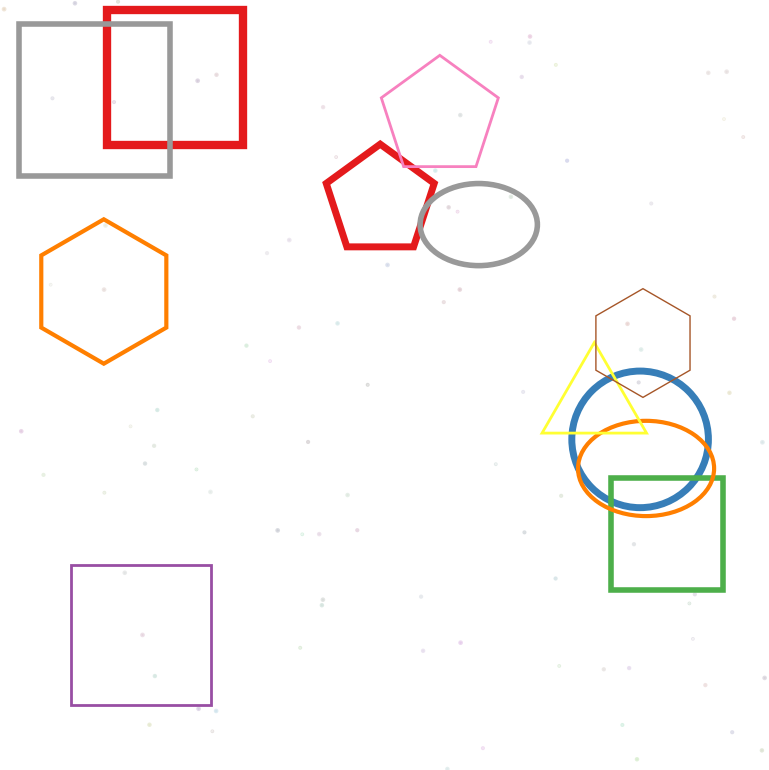[{"shape": "pentagon", "thickness": 2.5, "radius": 0.37, "center": [0.494, 0.739]}, {"shape": "square", "thickness": 3, "radius": 0.44, "center": [0.227, 0.899]}, {"shape": "circle", "thickness": 2.5, "radius": 0.44, "center": [0.831, 0.429]}, {"shape": "square", "thickness": 2, "radius": 0.36, "center": [0.866, 0.307]}, {"shape": "square", "thickness": 1, "radius": 0.46, "center": [0.183, 0.176]}, {"shape": "hexagon", "thickness": 1.5, "radius": 0.47, "center": [0.135, 0.621]}, {"shape": "oval", "thickness": 1.5, "radius": 0.44, "center": [0.839, 0.392]}, {"shape": "triangle", "thickness": 1, "radius": 0.39, "center": [0.772, 0.477]}, {"shape": "hexagon", "thickness": 0.5, "radius": 0.35, "center": [0.835, 0.555]}, {"shape": "pentagon", "thickness": 1, "radius": 0.4, "center": [0.571, 0.848]}, {"shape": "oval", "thickness": 2, "radius": 0.38, "center": [0.622, 0.708]}, {"shape": "square", "thickness": 2, "radius": 0.49, "center": [0.123, 0.87]}]